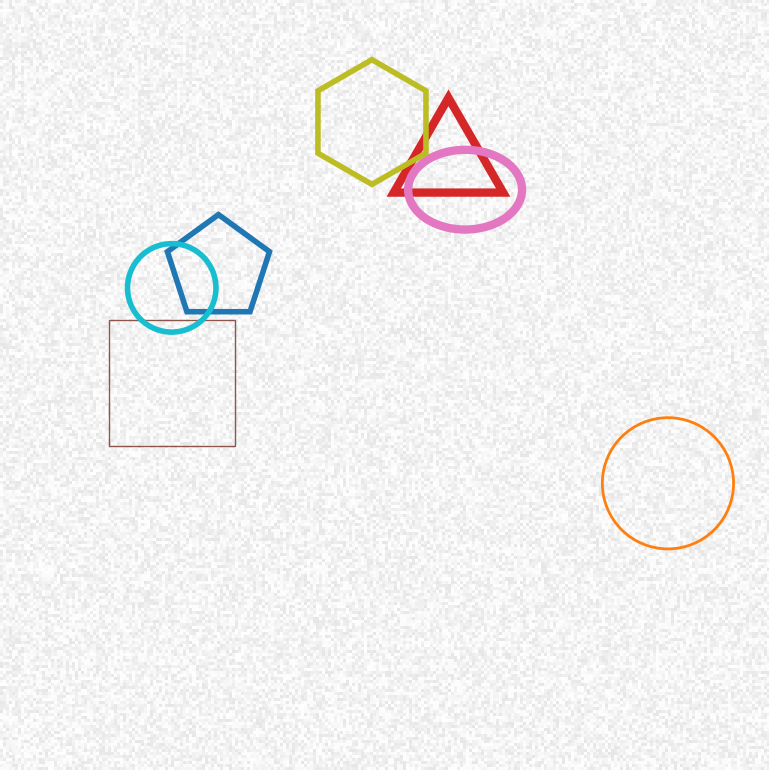[{"shape": "pentagon", "thickness": 2, "radius": 0.35, "center": [0.284, 0.652]}, {"shape": "circle", "thickness": 1, "radius": 0.43, "center": [0.867, 0.372]}, {"shape": "triangle", "thickness": 3, "radius": 0.41, "center": [0.582, 0.791]}, {"shape": "square", "thickness": 0.5, "radius": 0.41, "center": [0.223, 0.502]}, {"shape": "oval", "thickness": 3, "radius": 0.37, "center": [0.604, 0.754]}, {"shape": "hexagon", "thickness": 2, "radius": 0.4, "center": [0.483, 0.842]}, {"shape": "circle", "thickness": 2, "radius": 0.29, "center": [0.223, 0.626]}]